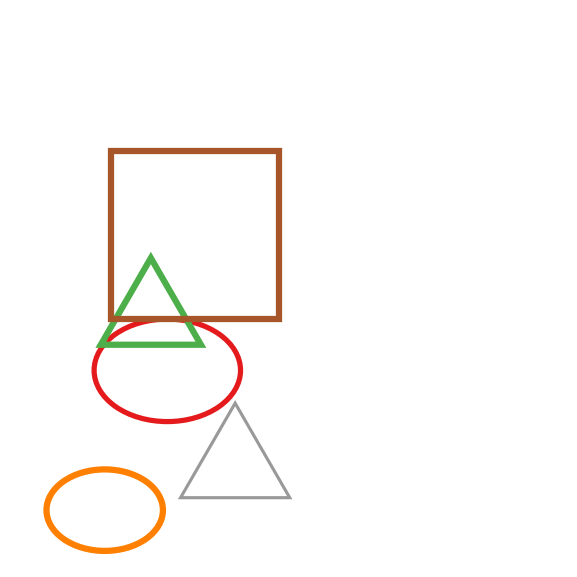[{"shape": "oval", "thickness": 2.5, "radius": 0.63, "center": [0.29, 0.358]}, {"shape": "triangle", "thickness": 3, "radius": 0.5, "center": [0.261, 0.452]}, {"shape": "oval", "thickness": 3, "radius": 0.5, "center": [0.181, 0.116]}, {"shape": "square", "thickness": 3, "radius": 0.73, "center": [0.338, 0.592]}, {"shape": "triangle", "thickness": 1.5, "radius": 0.55, "center": [0.407, 0.192]}]